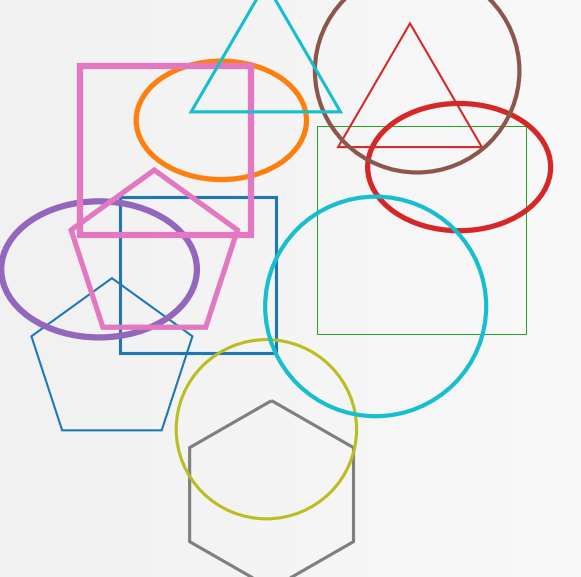[{"shape": "square", "thickness": 1.5, "radius": 0.67, "center": [0.341, 0.523]}, {"shape": "pentagon", "thickness": 1, "radius": 0.73, "center": [0.193, 0.372]}, {"shape": "oval", "thickness": 2.5, "radius": 0.73, "center": [0.381, 0.791]}, {"shape": "square", "thickness": 0.5, "radius": 0.9, "center": [0.726, 0.6]}, {"shape": "oval", "thickness": 2.5, "radius": 0.79, "center": [0.79, 0.71]}, {"shape": "triangle", "thickness": 1, "radius": 0.71, "center": [0.705, 0.816]}, {"shape": "oval", "thickness": 3, "radius": 0.84, "center": [0.17, 0.533]}, {"shape": "circle", "thickness": 2, "radius": 0.88, "center": [0.718, 0.876]}, {"shape": "pentagon", "thickness": 2.5, "radius": 0.75, "center": [0.265, 0.554]}, {"shape": "square", "thickness": 3, "radius": 0.73, "center": [0.285, 0.738]}, {"shape": "hexagon", "thickness": 1.5, "radius": 0.81, "center": [0.467, 0.143]}, {"shape": "circle", "thickness": 1.5, "radius": 0.78, "center": [0.458, 0.256]}, {"shape": "circle", "thickness": 2, "radius": 0.95, "center": [0.646, 0.469]}, {"shape": "triangle", "thickness": 1.5, "radius": 0.74, "center": [0.457, 0.88]}]